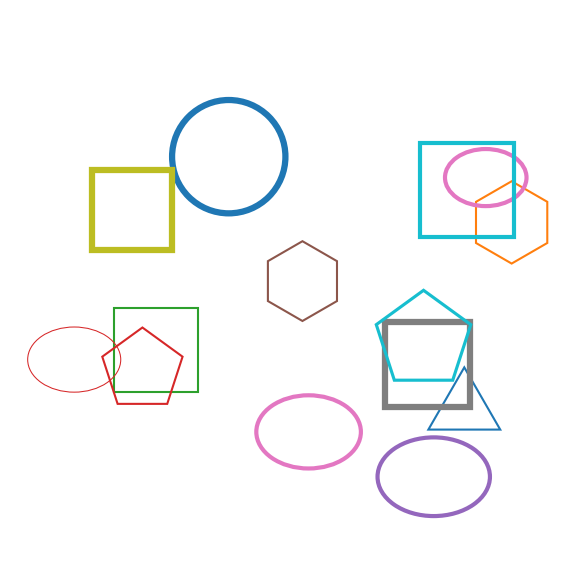[{"shape": "circle", "thickness": 3, "radius": 0.49, "center": [0.396, 0.728]}, {"shape": "triangle", "thickness": 1, "radius": 0.36, "center": [0.804, 0.291]}, {"shape": "hexagon", "thickness": 1, "radius": 0.36, "center": [0.886, 0.614]}, {"shape": "square", "thickness": 1, "radius": 0.36, "center": [0.27, 0.393]}, {"shape": "pentagon", "thickness": 1, "radius": 0.37, "center": [0.247, 0.359]}, {"shape": "oval", "thickness": 0.5, "radius": 0.4, "center": [0.128, 0.376]}, {"shape": "oval", "thickness": 2, "radius": 0.49, "center": [0.751, 0.174]}, {"shape": "hexagon", "thickness": 1, "radius": 0.35, "center": [0.524, 0.512]}, {"shape": "oval", "thickness": 2, "radius": 0.45, "center": [0.534, 0.251]}, {"shape": "oval", "thickness": 2, "radius": 0.35, "center": [0.841, 0.692]}, {"shape": "square", "thickness": 3, "radius": 0.37, "center": [0.74, 0.368]}, {"shape": "square", "thickness": 3, "radius": 0.35, "center": [0.229, 0.635]}, {"shape": "pentagon", "thickness": 1.5, "radius": 0.43, "center": [0.733, 0.41]}, {"shape": "square", "thickness": 2, "radius": 0.41, "center": [0.808, 0.67]}]